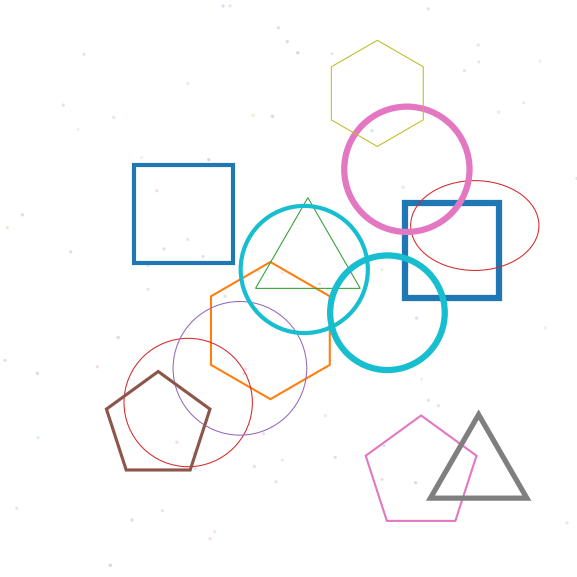[{"shape": "square", "thickness": 2, "radius": 0.42, "center": [0.318, 0.628]}, {"shape": "square", "thickness": 3, "radius": 0.41, "center": [0.783, 0.565]}, {"shape": "hexagon", "thickness": 1, "radius": 0.59, "center": [0.468, 0.427]}, {"shape": "triangle", "thickness": 0.5, "radius": 0.52, "center": [0.533, 0.552]}, {"shape": "oval", "thickness": 0.5, "radius": 0.56, "center": [0.822, 0.609]}, {"shape": "circle", "thickness": 0.5, "radius": 0.56, "center": [0.326, 0.302]}, {"shape": "circle", "thickness": 0.5, "radius": 0.58, "center": [0.415, 0.361]}, {"shape": "pentagon", "thickness": 1.5, "radius": 0.47, "center": [0.274, 0.262]}, {"shape": "pentagon", "thickness": 1, "radius": 0.5, "center": [0.729, 0.179]}, {"shape": "circle", "thickness": 3, "radius": 0.54, "center": [0.705, 0.706]}, {"shape": "triangle", "thickness": 2.5, "radius": 0.48, "center": [0.829, 0.185]}, {"shape": "hexagon", "thickness": 0.5, "radius": 0.46, "center": [0.653, 0.837]}, {"shape": "circle", "thickness": 3, "radius": 0.5, "center": [0.671, 0.458]}, {"shape": "circle", "thickness": 2, "radius": 0.55, "center": [0.527, 0.532]}]